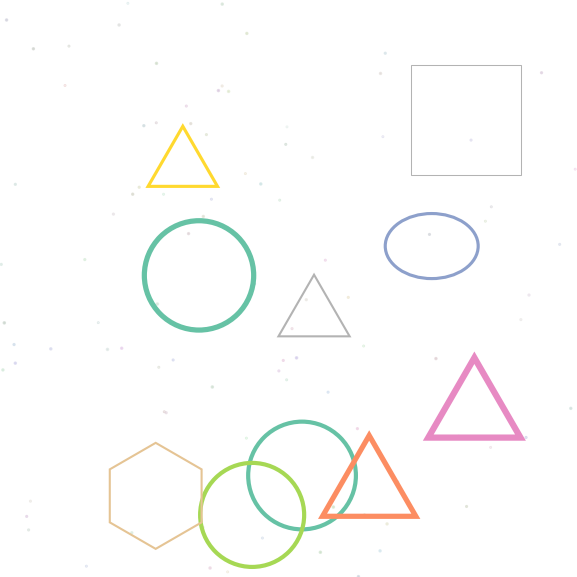[{"shape": "circle", "thickness": 2.5, "radius": 0.47, "center": [0.345, 0.522]}, {"shape": "circle", "thickness": 2, "radius": 0.47, "center": [0.523, 0.176]}, {"shape": "triangle", "thickness": 2.5, "radius": 0.47, "center": [0.639, 0.152]}, {"shape": "oval", "thickness": 1.5, "radius": 0.4, "center": [0.748, 0.573]}, {"shape": "triangle", "thickness": 3, "radius": 0.46, "center": [0.821, 0.287]}, {"shape": "circle", "thickness": 2, "radius": 0.45, "center": [0.437, 0.108]}, {"shape": "triangle", "thickness": 1.5, "radius": 0.35, "center": [0.317, 0.711]}, {"shape": "hexagon", "thickness": 1, "radius": 0.46, "center": [0.27, 0.141]}, {"shape": "square", "thickness": 0.5, "radius": 0.48, "center": [0.808, 0.792]}, {"shape": "triangle", "thickness": 1, "radius": 0.36, "center": [0.544, 0.452]}]